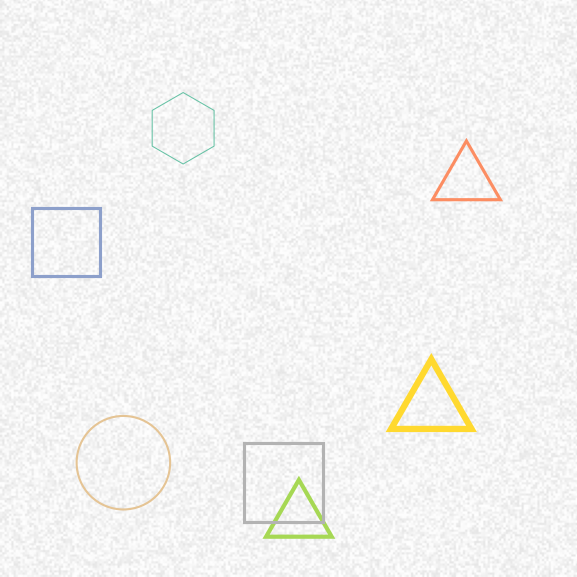[{"shape": "hexagon", "thickness": 0.5, "radius": 0.31, "center": [0.317, 0.777]}, {"shape": "triangle", "thickness": 1.5, "radius": 0.34, "center": [0.808, 0.687]}, {"shape": "square", "thickness": 1.5, "radius": 0.29, "center": [0.114, 0.58]}, {"shape": "triangle", "thickness": 2, "radius": 0.33, "center": [0.518, 0.103]}, {"shape": "triangle", "thickness": 3, "radius": 0.4, "center": [0.747, 0.297]}, {"shape": "circle", "thickness": 1, "radius": 0.4, "center": [0.214, 0.198]}, {"shape": "square", "thickness": 1.5, "radius": 0.34, "center": [0.491, 0.164]}]